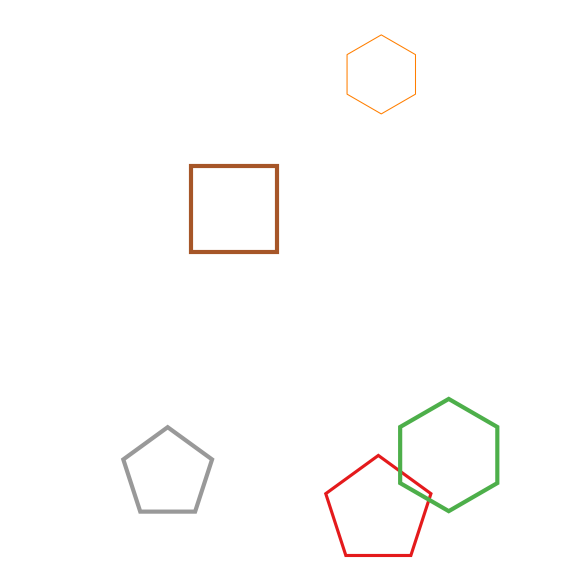[{"shape": "pentagon", "thickness": 1.5, "radius": 0.48, "center": [0.655, 0.115]}, {"shape": "hexagon", "thickness": 2, "radius": 0.49, "center": [0.777, 0.211]}, {"shape": "hexagon", "thickness": 0.5, "radius": 0.34, "center": [0.66, 0.87]}, {"shape": "square", "thickness": 2, "radius": 0.37, "center": [0.406, 0.637]}, {"shape": "pentagon", "thickness": 2, "radius": 0.4, "center": [0.29, 0.179]}]